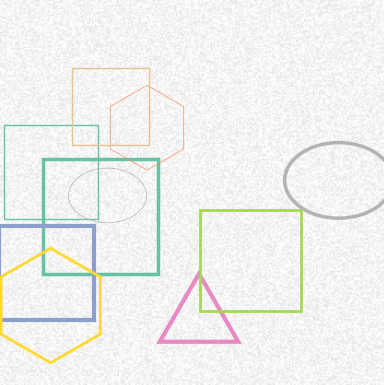[{"shape": "square", "thickness": 2.5, "radius": 0.75, "center": [0.26, 0.438]}, {"shape": "square", "thickness": 1, "radius": 0.61, "center": [0.133, 0.554]}, {"shape": "hexagon", "thickness": 0.5, "radius": 0.55, "center": [0.382, 0.668]}, {"shape": "square", "thickness": 3, "radius": 0.61, "center": [0.121, 0.291]}, {"shape": "triangle", "thickness": 3, "radius": 0.59, "center": [0.517, 0.171]}, {"shape": "square", "thickness": 2, "radius": 0.66, "center": [0.65, 0.323]}, {"shape": "hexagon", "thickness": 2, "radius": 0.74, "center": [0.132, 0.206]}, {"shape": "square", "thickness": 1, "radius": 0.5, "center": [0.288, 0.724]}, {"shape": "oval", "thickness": 2.5, "radius": 0.7, "center": [0.88, 0.531]}, {"shape": "oval", "thickness": 0.5, "radius": 0.51, "center": [0.279, 0.492]}]